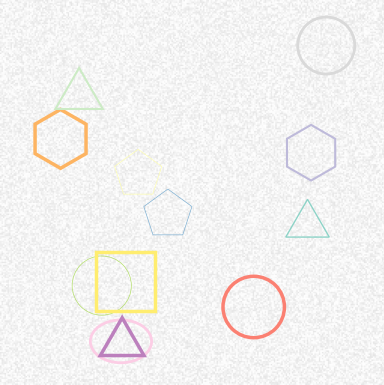[{"shape": "triangle", "thickness": 1, "radius": 0.33, "center": [0.799, 0.417]}, {"shape": "pentagon", "thickness": 0.5, "radius": 0.32, "center": [0.359, 0.548]}, {"shape": "hexagon", "thickness": 1.5, "radius": 0.36, "center": [0.808, 0.603]}, {"shape": "circle", "thickness": 2.5, "radius": 0.4, "center": [0.659, 0.203]}, {"shape": "pentagon", "thickness": 0.5, "radius": 0.33, "center": [0.436, 0.443]}, {"shape": "hexagon", "thickness": 2.5, "radius": 0.38, "center": [0.157, 0.639]}, {"shape": "circle", "thickness": 0.5, "radius": 0.38, "center": [0.264, 0.258]}, {"shape": "oval", "thickness": 2, "radius": 0.4, "center": [0.314, 0.113]}, {"shape": "circle", "thickness": 2, "radius": 0.37, "center": [0.847, 0.882]}, {"shape": "triangle", "thickness": 2.5, "radius": 0.33, "center": [0.317, 0.109]}, {"shape": "triangle", "thickness": 1.5, "radius": 0.36, "center": [0.205, 0.752]}, {"shape": "square", "thickness": 2.5, "radius": 0.38, "center": [0.327, 0.269]}]